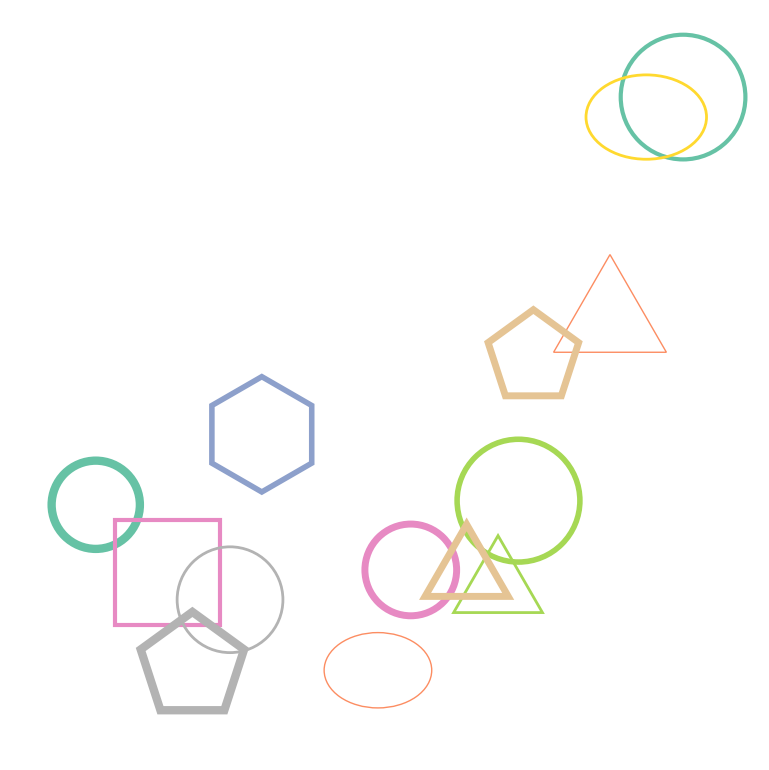[{"shape": "circle", "thickness": 1.5, "radius": 0.4, "center": [0.887, 0.874]}, {"shape": "circle", "thickness": 3, "radius": 0.29, "center": [0.124, 0.344]}, {"shape": "triangle", "thickness": 0.5, "radius": 0.42, "center": [0.792, 0.585]}, {"shape": "oval", "thickness": 0.5, "radius": 0.35, "center": [0.491, 0.13]}, {"shape": "hexagon", "thickness": 2, "radius": 0.37, "center": [0.34, 0.436]}, {"shape": "square", "thickness": 1.5, "radius": 0.34, "center": [0.217, 0.257]}, {"shape": "circle", "thickness": 2.5, "radius": 0.3, "center": [0.533, 0.26]}, {"shape": "circle", "thickness": 2, "radius": 0.4, "center": [0.673, 0.35]}, {"shape": "triangle", "thickness": 1, "radius": 0.33, "center": [0.647, 0.238]}, {"shape": "oval", "thickness": 1, "radius": 0.39, "center": [0.839, 0.848]}, {"shape": "triangle", "thickness": 2.5, "radius": 0.31, "center": [0.606, 0.257]}, {"shape": "pentagon", "thickness": 2.5, "radius": 0.31, "center": [0.693, 0.536]}, {"shape": "pentagon", "thickness": 3, "radius": 0.35, "center": [0.25, 0.135]}, {"shape": "circle", "thickness": 1, "radius": 0.34, "center": [0.299, 0.221]}]